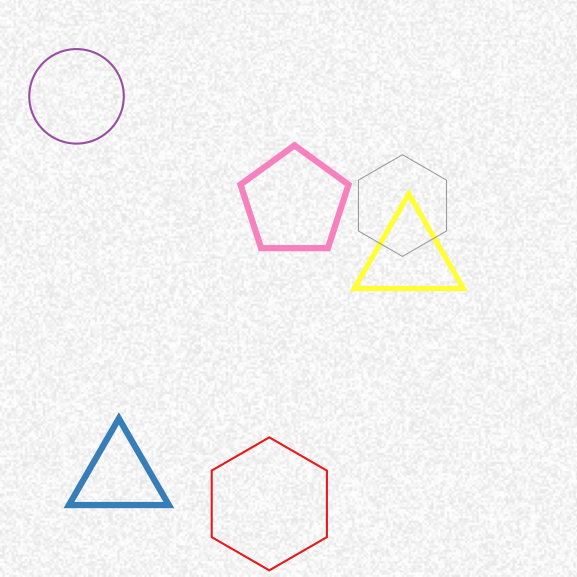[{"shape": "hexagon", "thickness": 1, "radius": 0.58, "center": [0.466, 0.127]}, {"shape": "triangle", "thickness": 3, "radius": 0.5, "center": [0.206, 0.175]}, {"shape": "circle", "thickness": 1, "radius": 0.41, "center": [0.133, 0.832]}, {"shape": "triangle", "thickness": 2.5, "radius": 0.55, "center": [0.708, 0.554]}, {"shape": "pentagon", "thickness": 3, "radius": 0.49, "center": [0.51, 0.649]}, {"shape": "hexagon", "thickness": 0.5, "radius": 0.44, "center": [0.697, 0.643]}]